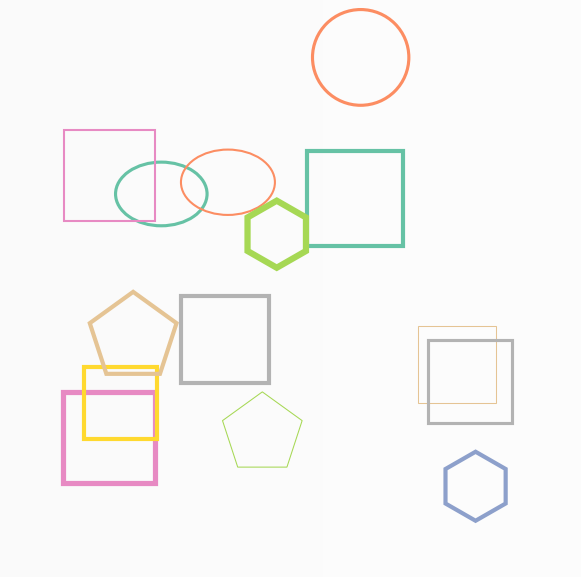[{"shape": "oval", "thickness": 1.5, "radius": 0.39, "center": [0.278, 0.663]}, {"shape": "square", "thickness": 2, "radius": 0.41, "center": [0.611, 0.655]}, {"shape": "circle", "thickness": 1.5, "radius": 0.41, "center": [0.621, 0.9]}, {"shape": "oval", "thickness": 1, "radius": 0.4, "center": [0.392, 0.684]}, {"shape": "hexagon", "thickness": 2, "radius": 0.3, "center": [0.818, 0.157]}, {"shape": "square", "thickness": 2.5, "radius": 0.4, "center": [0.187, 0.241]}, {"shape": "square", "thickness": 1, "radius": 0.39, "center": [0.189, 0.696]}, {"shape": "pentagon", "thickness": 0.5, "radius": 0.36, "center": [0.451, 0.249]}, {"shape": "hexagon", "thickness": 3, "radius": 0.29, "center": [0.476, 0.594]}, {"shape": "square", "thickness": 2, "radius": 0.31, "center": [0.207, 0.301]}, {"shape": "square", "thickness": 0.5, "radius": 0.33, "center": [0.786, 0.368]}, {"shape": "pentagon", "thickness": 2, "radius": 0.39, "center": [0.229, 0.415]}, {"shape": "square", "thickness": 2, "radius": 0.38, "center": [0.388, 0.412]}, {"shape": "square", "thickness": 1.5, "radius": 0.36, "center": [0.809, 0.339]}]